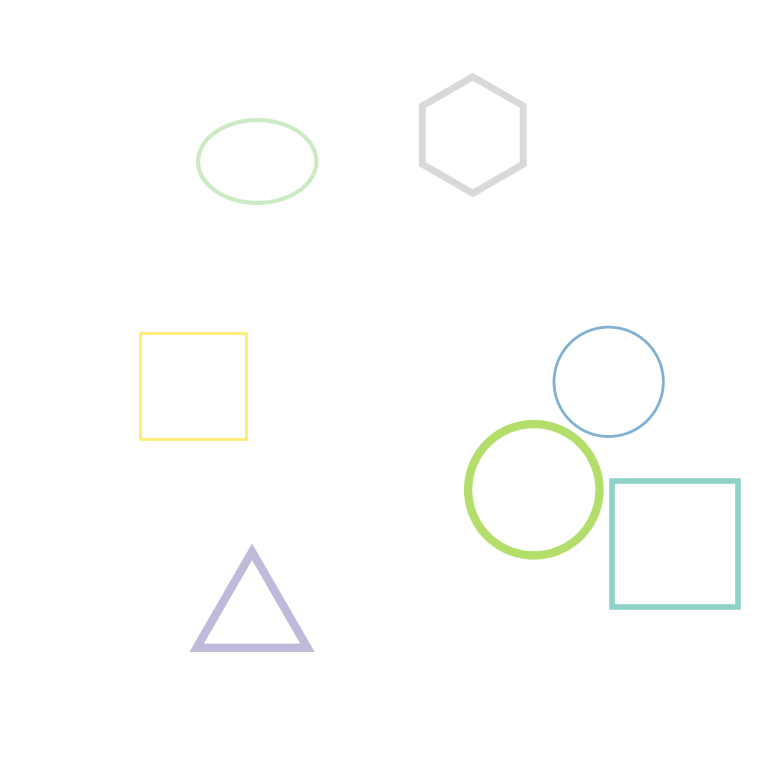[{"shape": "square", "thickness": 2, "radius": 0.41, "center": [0.877, 0.293]}, {"shape": "triangle", "thickness": 3, "radius": 0.42, "center": [0.327, 0.2]}, {"shape": "circle", "thickness": 1, "radius": 0.36, "center": [0.79, 0.504]}, {"shape": "circle", "thickness": 3, "radius": 0.43, "center": [0.693, 0.364]}, {"shape": "hexagon", "thickness": 2.5, "radius": 0.38, "center": [0.614, 0.825]}, {"shape": "oval", "thickness": 1.5, "radius": 0.38, "center": [0.334, 0.79]}, {"shape": "square", "thickness": 1, "radius": 0.35, "center": [0.25, 0.499]}]